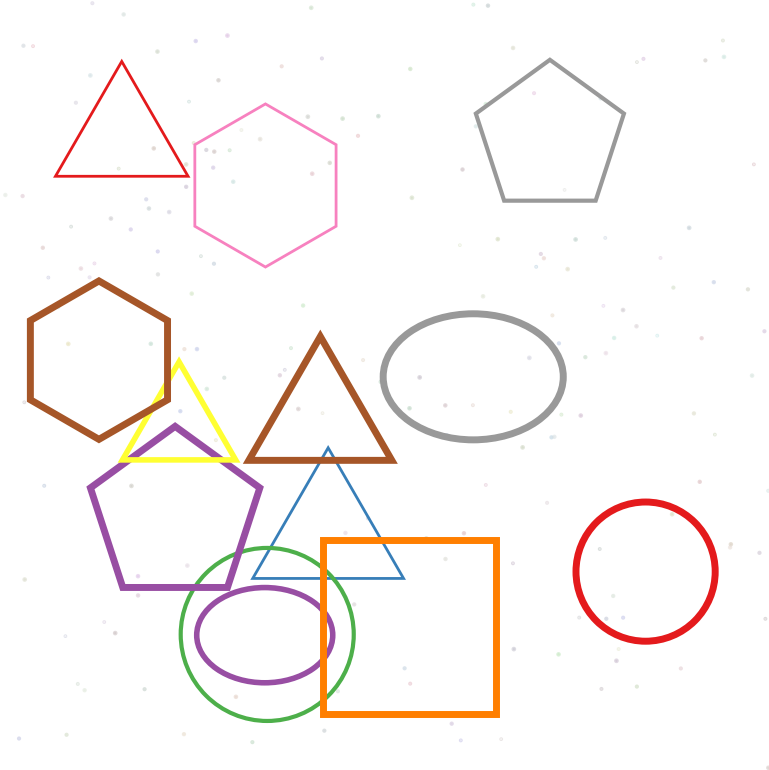[{"shape": "circle", "thickness": 2.5, "radius": 0.45, "center": [0.838, 0.258]}, {"shape": "triangle", "thickness": 1, "radius": 0.5, "center": [0.158, 0.821]}, {"shape": "triangle", "thickness": 1, "radius": 0.57, "center": [0.426, 0.305]}, {"shape": "circle", "thickness": 1.5, "radius": 0.56, "center": [0.347, 0.176]}, {"shape": "pentagon", "thickness": 2.5, "radius": 0.58, "center": [0.227, 0.331]}, {"shape": "oval", "thickness": 2, "radius": 0.44, "center": [0.344, 0.175]}, {"shape": "square", "thickness": 2.5, "radius": 0.56, "center": [0.532, 0.186]}, {"shape": "triangle", "thickness": 2, "radius": 0.42, "center": [0.233, 0.445]}, {"shape": "hexagon", "thickness": 2.5, "radius": 0.51, "center": [0.129, 0.532]}, {"shape": "triangle", "thickness": 2.5, "radius": 0.54, "center": [0.416, 0.456]}, {"shape": "hexagon", "thickness": 1, "radius": 0.53, "center": [0.345, 0.759]}, {"shape": "pentagon", "thickness": 1.5, "radius": 0.51, "center": [0.714, 0.821]}, {"shape": "oval", "thickness": 2.5, "radius": 0.58, "center": [0.615, 0.511]}]